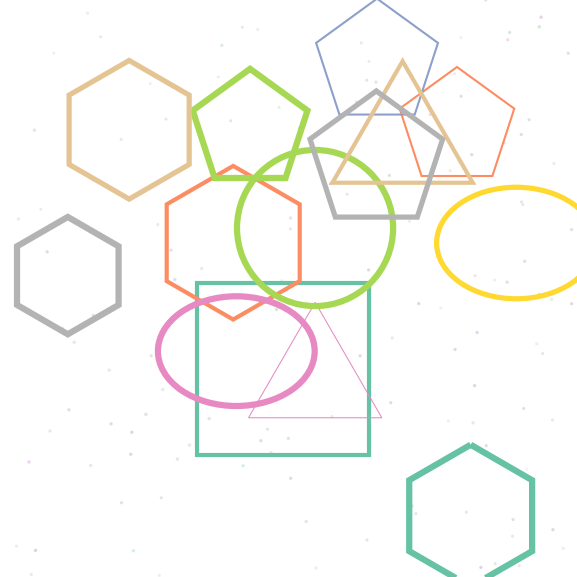[{"shape": "hexagon", "thickness": 3, "radius": 0.61, "center": [0.815, 0.106]}, {"shape": "square", "thickness": 2, "radius": 0.74, "center": [0.491, 0.36]}, {"shape": "pentagon", "thickness": 1, "radius": 0.52, "center": [0.791, 0.779]}, {"shape": "hexagon", "thickness": 2, "radius": 0.66, "center": [0.404, 0.579]}, {"shape": "pentagon", "thickness": 1, "radius": 0.55, "center": [0.653, 0.891]}, {"shape": "triangle", "thickness": 0.5, "radius": 0.67, "center": [0.546, 0.342]}, {"shape": "oval", "thickness": 3, "radius": 0.68, "center": [0.409, 0.391]}, {"shape": "circle", "thickness": 3, "radius": 0.68, "center": [0.546, 0.604]}, {"shape": "pentagon", "thickness": 3, "radius": 0.52, "center": [0.433, 0.775]}, {"shape": "oval", "thickness": 2.5, "radius": 0.69, "center": [0.894, 0.578]}, {"shape": "hexagon", "thickness": 2.5, "radius": 0.6, "center": [0.224, 0.774]}, {"shape": "triangle", "thickness": 2, "radius": 0.7, "center": [0.697, 0.753]}, {"shape": "pentagon", "thickness": 2.5, "radius": 0.6, "center": [0.652, 0.721]}, {"shape": "hexagon", "thickness": 3, "radius": 0.51, "center": [0.117, 0.522]}]